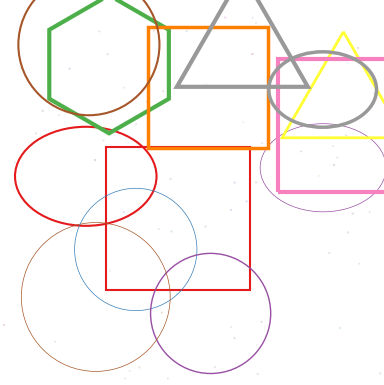[{"shape": "oval", "thickness": 1.5, "radius": 0.92, "center": [0.223, 0.542]}, {"shape": "square", "thickness": 1.5, "radius": 0.93, "center": [0.463, 0.433]}, {"shape": "circle", "thickness": 0.5, "radius": 0.79, "center": [0.353, 0.352]}, {"shape": "hexagon", "thickness": 3, "radius": 0.9, "center": [0.283, 0.833]}, {"shape": "oval", "thickness": 0.5, "radius": 0.82, "center": [0.839, 0.564]}, {"shape": "circle", "thickness": 1, "radius": 0.78, "center": [0.547, 0.186]}, {"shape": "square", "thickness": 2.5, "radius": 0.78, "center": [0.54, 0.773]}, {"shape": "triangle", "thickness": 2, "radius": 0.92, "center": [0.892, 0.734]}, {"shape": "circle", "thickness": 1.5, "radius": 0.92, "center": [0.231, 0.884]}, {"shape": "circle", "thickness": 0.5, "radius": 0.97, "center": [0.249, 0.229]}, {"shape": "square", "thickness": 3, "radius": 0.86, "center": [0.895, 0.675]}, {"shape": "triangle", "thickness": 3, "radius": 0.98, "center": [0.63, 0.873]}, {"shape": "oval", "thickness": 2.5, "radius": 0.7, "center": [0.838, 0.767]}]